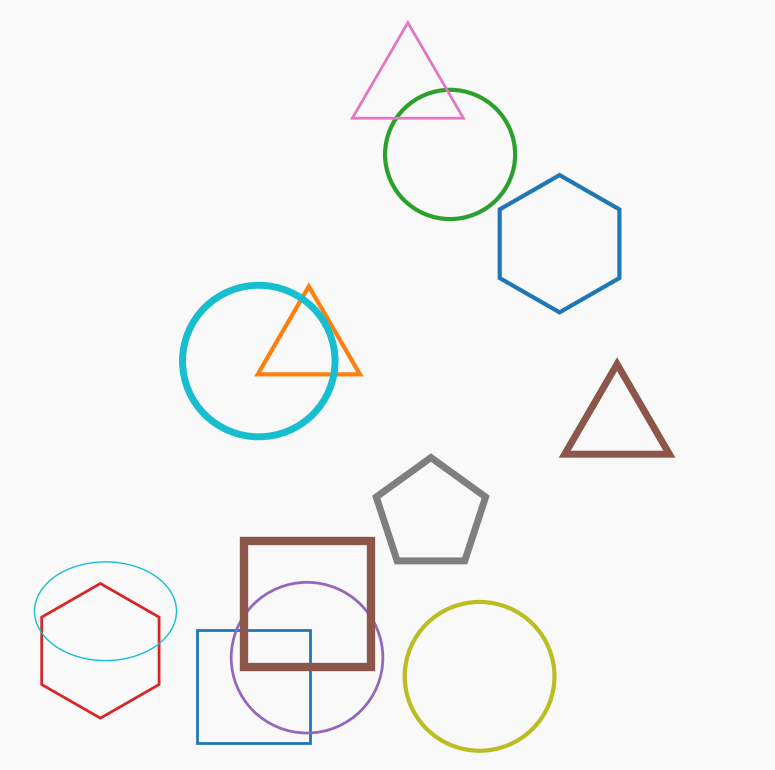[{"shape": "hexagon", "thickness": 1.5, "radius": 0.45, "center": [0.722, 0.683]}, {"shape": "square", "thickness": 1, "radius": 0.37, "center": [0.327, 0.109]}, {"shape": "triangle", "thickness": 1.5, "radius": 0.38, "center": [0.399, 0.552]}, {"shape": "circle", "thickness": 1.5, "radius": 0.42, "center": [0.581, 0.799]}, {"shape": "hexagon", "thickness": 1, "radius": 0.44, "center": [0.13, 0.155]}, {"shape": "circle", "thickness": 1, "radius": 0.49, "center": [0.396, 0.146]}, {"shape": "triangle", "thickness": 2.5, "radius": 0.39, "center": [0.796, 0.449]}, {"shape": "square", "thickness": 3, "radius": 0.41, "center": [0.396, 0.215]}, {"shape": "triangle", "thickness": 1, "radius": 0.41, "center": [0.526, 0.888]}, {"shape": "pentagon", "thickness": 2.5, "radius": 0.37, "center": [0.556, 0.332]}, {"shape": "circle", "thickness": 1.5, "radius": 0.48, "center": [0.619, 0.122]}, {"shape": "oval", "thickness": 0.5, "radius": 0.46, "center": [0.136, 0.206]}, {"shape": "circle", "thickness": 2.5, "radius": 0.49, "center": [0.334, 0.531]}]